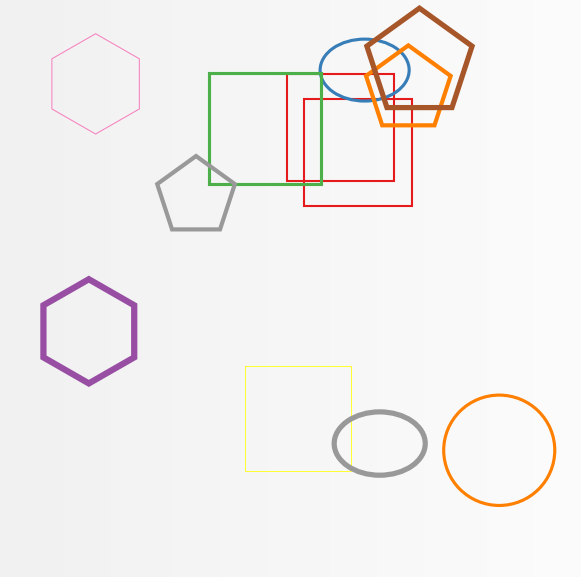[{"shape": "square", "thickness": 1, "radius": 0.47, "center": [0.616, 0.735]}, {"shape": "square", "thickness": 1, "radius": 0.46, "center": [0.585, 0.779]}, {"shape": "oval", "thickness": 1.5, "radius": 0.38, "center": [0.627, 0.878]}, {"shape": "square", "thickness": 1.5, "radius": 0.48, "center": [0.456, 0.777]}, {"shape": "hexagon", "thickness": 3, "radius": 0.45, "center": [0.153, 0.425]}, {"shape": "circle", "thickness": 1.5, "radius": 0.48, "center": [0.859, 0.219]}, {"shape": "pentagon", "thickness": 2, "radius": 0.38, "center": [0.703, 0.844]}, {"shape": "square", "thickness": 0.5, "radius": 0.46, "center": [0.513, 0.274]}, {"shape": "pentagon", "thickness": 2.5, "radius": 0.48, "center": [0.722, 0.89]}, {"shape": "hexagon", "thickness": 0.5, "radius": 0.43, "center": [0.164, 0.854]}, {"shape": "pentagon", "thickness": 2, "radius": 0.35, "center": [0.337, 0.659]}, {"shape": "oval", "thickness": 2.5, "radius": 0.39, "center": [0.653, 0.231]}]